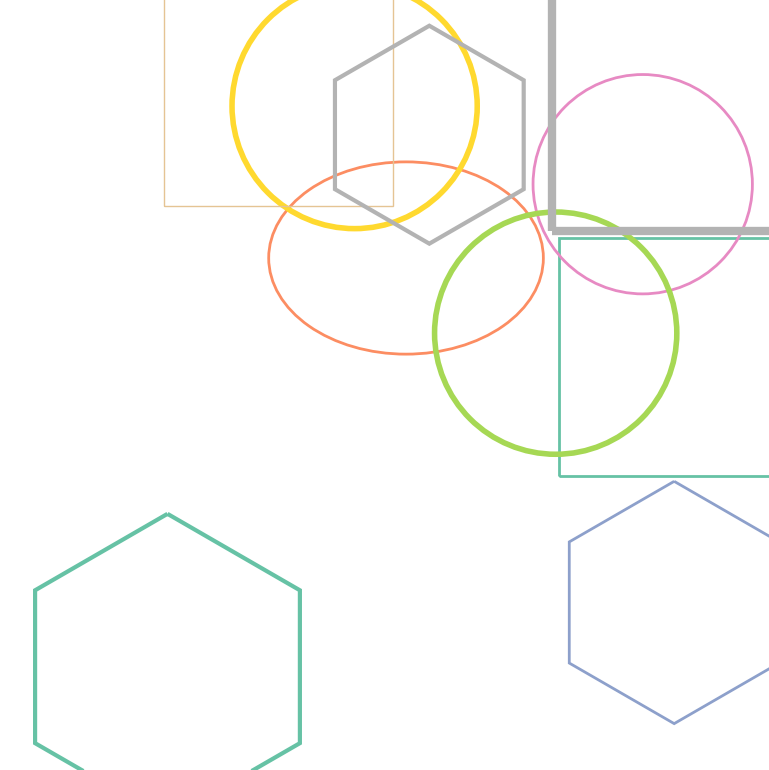[{"shape": "hexagon", "thickness": 1.5, "radius": 0.99, "center": [0.218, 0.134]}, {"shape": "square", "thickness": 1, "radius": 0.78, "center": [0.881, 0.536]}, {"shape": "oval", "thickness": 1, "radius": 0.89, "center": [0.527, 0.665]}, {"shape": "hexagon", "thickness": 1, "radius": 0.79, "center": [0.876, 0.218]}, {"shape": "circle", "thickness": 1, "radius": 0.71, "center": [0.835, 0.761]}, {"shape": "circle", "thickness": 2, "radius": 0.79, "center": [0.722, 0.567]}, {"shape": "circle", "thickness": 2, "radius": 0.8, "center": [0.461, 0.862]}, {"shape": "square", "thickness": 0.5, "radius": 0.75, "center": [0.361, 0.881]}, {"shape": "hexagon", "thickness": 1.5, "radius": 0.71, "center": [0.558, 0.825]}, {"shape": "square", "thickness": 3, "radius": 0.86, "center": [0.89, 0.872]}]